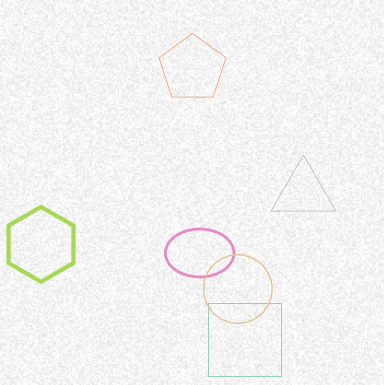[{"shape": "square", "thickness": 0.5, "radius": 0.48, "center": [0.635, 0.118]}, {"shape": "pentagon", "thickness": 0.5, "radius": 0.46, "center": [0.5, 0.822]}, {"shape": "oval", "thickness": 2, "radius": 0.44, "center": [0.519, 0.343]}, {"shape": "hexagon", "thickness": 3, "radius": 0.49, "center": [0.107, 0.365]}, {"shape": "circle", "thickness": 1, "radius": 0.45, "center": [0.618, 0.249]}, {"shape": "triangle", "thickness": 0.5, "radius": 0.49, "center": [0.788, 0.5]}]